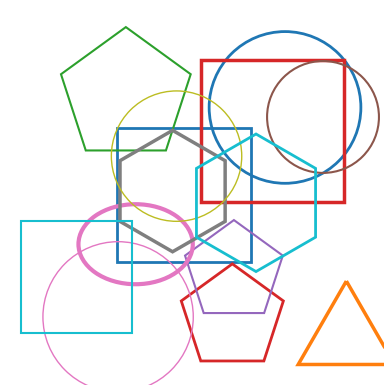[{"shape": "circle", "thickness": 2, "radius": 0.99, "center": [0.74, 0.721]}, {"shape": "square", "thickness": 2, "radius": 0.87, "center": [0.478, 0.494]}, {"shape": "triangle", "thickness": 2.5, "radius": 0.72, "center": [0.9, 0.126]}, {"shape": "pentagon", "thickness": 1.5, "radius": 0.89, "center": [0.327, 0.752]}, {"shape": "square", "thickness": 2.5, "radius": 0.92, "center": [0.708, 0.66]}, {"shape": "pentagon", "thickness": 2, "radius": 0.7, "center": [0.603, 0.175]}, {"shape": "pentagon", "thickness": 1.5, "radius": 0.67, "center": [0.608, 0.295]}, {"shape": "circle", "thickness": 1.5, "radius": 0.73, "center": [0.839, 0.696]}, {"shape": "oval", "thickness": 3, "radius": 0.74, "center": [0.352, 0.366]}, {"shape": "circle", "thickness": 1, "radius": 0.98, "center": [0.307, 0.177]}, {"shape": "hexagon", "thickness": 2.5, "radius": 0.79, "center": [0.448, 0.504]}, {"shape": "circle", "thickness": 1, "radius": 0.85, "center": [0.459, 0.594]}, {"shape": "square", "thickness": 1.5, "radius": 0.72, "center": [0.199, 0.281]}, {"shape": "hexagon", "thickness": 2, "radius": 0.89, "center": [0.665, 0.473]}]